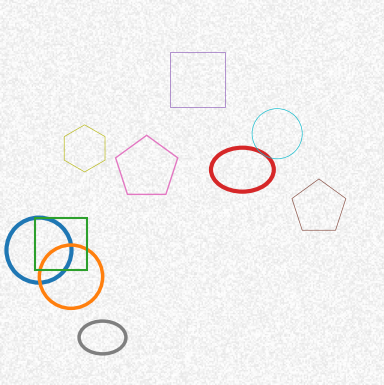[{"shape": "circle", "thickness": 3, "radius": 0.42, "center": [0.101, 0.35]}, {"shape": "circle", "thickness": 2.5, "radius": 0.41, "center": [0.184, 0.281]}, {"shape": "square", "thickness": 1.5, "radius": 0.34, "center": [0.159, 0.365]}, {"shape": "oval", "thickness": 3, "radius": 0.41, "center": [0.63, 0.559]}, {"shape": "square", "thickness": 0.5, "radius": 0.36, "center": [0.513, 0.793]}, {"shape": "pentagon", "thickness": 0.5, "radius": 0.37, "center": [0.828, 0.462]}, {"shape": "pentagon", "thickness": 1, "radius": 0.42, "center": [0.381, 0.564]}, {"shape": "oval", "thickness": 2.5, "radius": 0.3, "center": [0.266, 0.123]}, {"shape": "hexagon", "thickness": 0.5, "radius": 0.31, "center": [0.22, 0.615]}, {"shape": "circle", "thickness": 0.5, "radius": 0.33, "center": [0.72, 0.653]}]